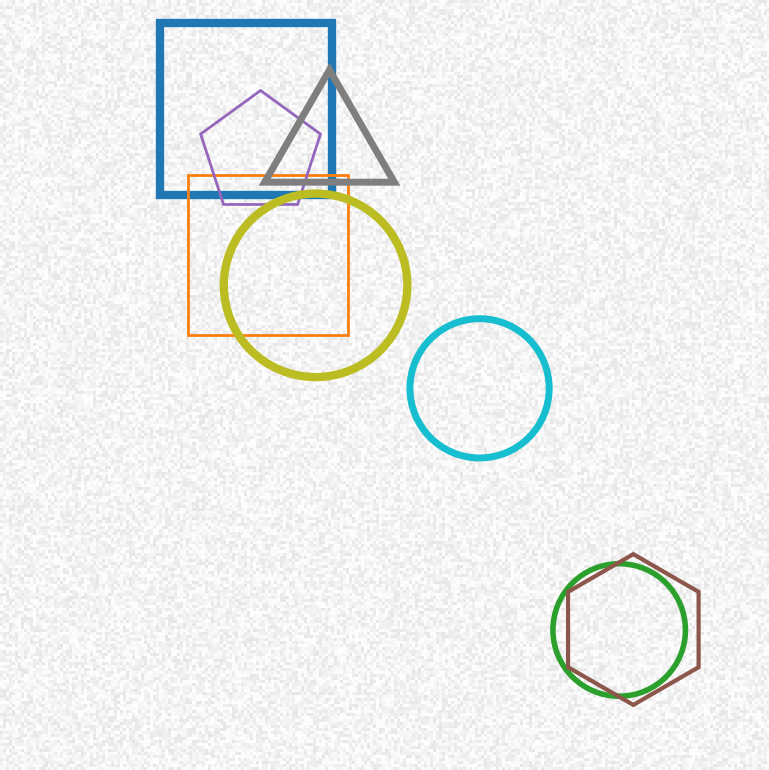[{"shape": "square", "thickness": 3, "radius": 0.56, "center": [0.32, 0.858]}, {"shape": "square", "thickness": 1, "radius": 0.52, "center": [0.348, 0.669]}, {"shape": "circle", "thickness": 2, "radius": 0.43, "center": [0.804, 0.182]}, {"shape": "pentagon", "thickness": 1, "radius": 0.41, "center": [0.338, 0.801]}, {"shape": "hexagon", "thickness": 1.5, "radius": 0.49, "center": [0.823, 0.182]}, {"shape": "triangle", "thickness": 2.5, "radius": 0.49, "center": [0.428, 0.812]}, {"shape": "circle", "thickness": 3, "radius": 0.6, "center": [0.41, 0.629]}, {"shape": "circle", "thickness": 2.5, "radius": 0.45, "center": [0.623, 0.496]}]